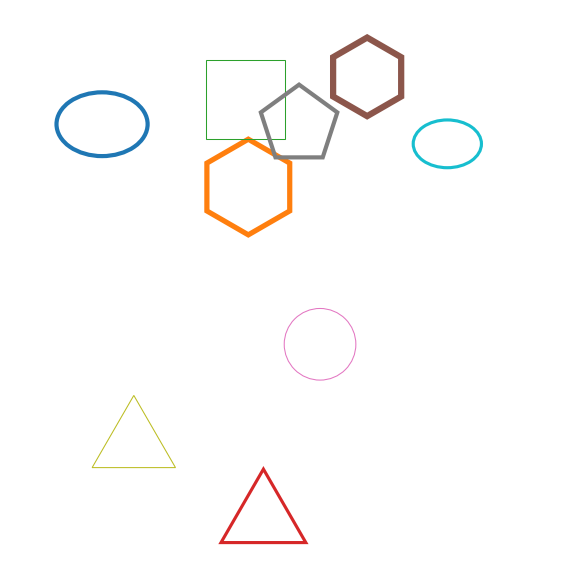[{"shape": "oval", "thickness": 2, "radius": 0.39, "center": [0.177, 0.784]}, {"shape": "hexagon", "thickness": 2.5, "radius": 0.41, "center": [0.43, 0.675]}, {"shape": "square", "thickness": 0.5, "radius": 0.34, "center": [0.425, 0.827]}, {"shape": "triangle", "thickness": 1.5, "radius": 0.42, "center": [0.456, 0.102]}, {"shape": "hexagon", "thickness": 3, "radius": 0.34, "center": [0.636, 0.866]}, {"shape": "circle", "thickness": 0.5, "radius": 0.31, "center": [0.554, 0.403]}, {"shape": "pentagon", "thickness": 2, "radius": 0.35, "center": [0.518, 0.783]}, {"shape": "triangle", "thickness": 0.5, "radius": 0.42, "center": [0.232, 0.231]}, {"shape": "oval", "thickness": 1.5, "radius": 0.3, "center": [0.775, 0.75]}]